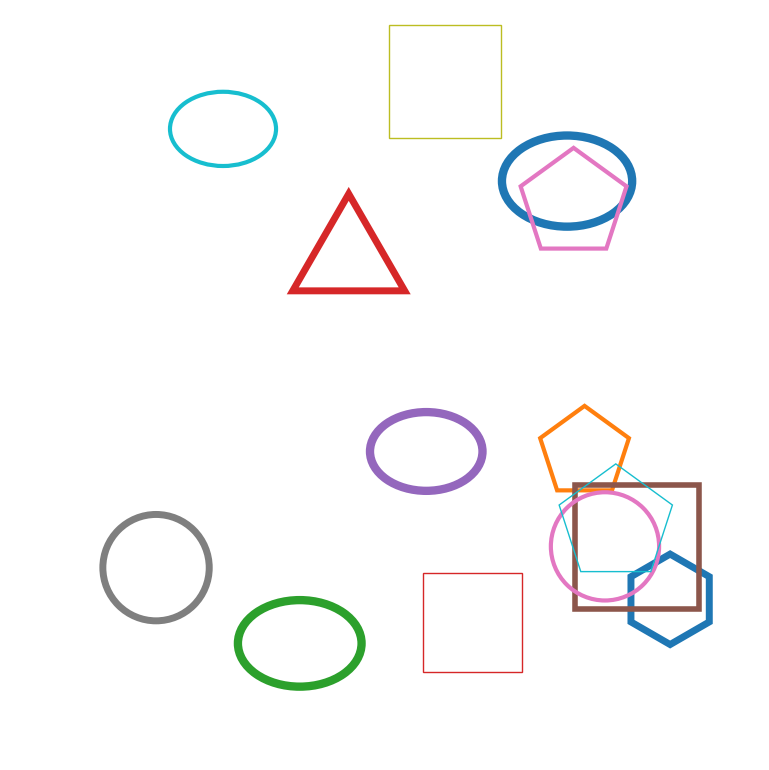[{"shape": "oval", "thickness": 3, "radius": 0.42, "center": [0.736, 0.765]}, {"shape": "hexagon", "thickness": 2.5, "radius": 0.29, "center": [0.87, 0.222]}, {"shape": "pentagon", "thickness": 1.5, "radius": 0.3, "center": [0.759, 0.412]}, {"shape": "oval", "thickness": 3, "radius": 0.4, "center": [0.389, 0.164]}, {"shape": "square", "thickness": 0.5, "radius": 0.32, "center": [0.613, 0.191]}, {"shape": "triangle", "thickness": 2.5, "radius": 0.42, "center": [0.453, 0.664]}, {"shape": "oval", "thickness": 3, "radius": 0.37, "center": [0.554, 0.414]}, {"shape": "square", "thickness": 2, "radius": 0.4, "center": [0.827, 0.29]}, {"shape": "pentagon", "thickness": 1.5, "radius": 0.36, "center": [0.745, 0.736]}, {"shape": "circle", "thickness": 1.5, "radius": 0.35, "center": [0.786, 0.29]}, {"shape": "circle", "thickness": 2.5, "radius": 0.35, "center": [0.203, 0.263]}, {"shape": "square", "thickness": 0.5, "radius": 0.36, "center": [0.578, 0.894]}, {"shape": "pentagon", "thickness": 0.5, "radius": 0.39, "center": [0.8, 0.32]}, {"shape": "oval", "thickness": 1.5, "radius": 0.34, "center": [0.29, 0.833]}]